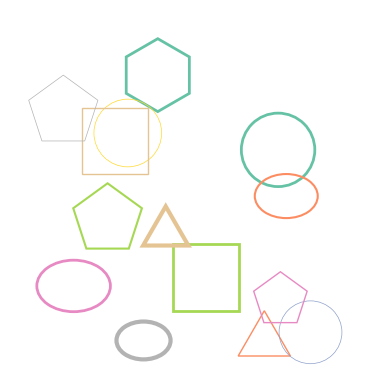[{"shape": "circle", "thickness": 2, "radius": 0.48, "center": [0.722, 0.611]}, {"shape": "hexagon", "thickness": 2, "radius": 0.47, "center": [0.41, 0.805]}, {"shape": "oval", "thickness": 1.5, "radius": 0.41, "center": [0.744, 0.491]}, {"shape": "triangle", "thickness": 1, "radius": 0.39, "center": [0.687, 0.115]}, {"shape": "circle", "thickness": 0.5, "radius": 0.41, "center": [0.807, 0.137]}, {"shape": "oval", "thickness": 2, "radius": 0.48, "center": [0.191, 0.257]}, {"shape": "pentagon", "thickness": 1, "radius": 0.36, "center": [0.728, 0.221]}, {"shape": "pentagon", "thickness": 1.5, "radius": 0.47, "center": [0.279, 0.43]}, {"shape": "square", "thickness": 2, "radius": 0.43, "center": [0.535, 0.279]}, {"shape": "circle", "thickness": 0.5, "radius": 0.44, "center": [0.332, 0.655]}, {"shape": "triangle", "thickness": 3, "radius": 0.34, "center": [0.43, 0.396]}, {"shape": "square", "thickness": 1, "radius": 0.43, "center": [0.298, 0.634]}, {"shape": "oval", "thickness": 3, "radius": 0.35, "center": [0.373, 0.116]}, {"shape": "pentagon", "thickness": 0.5, "radius": 0.47, "center": [0.164, 0.71]}]